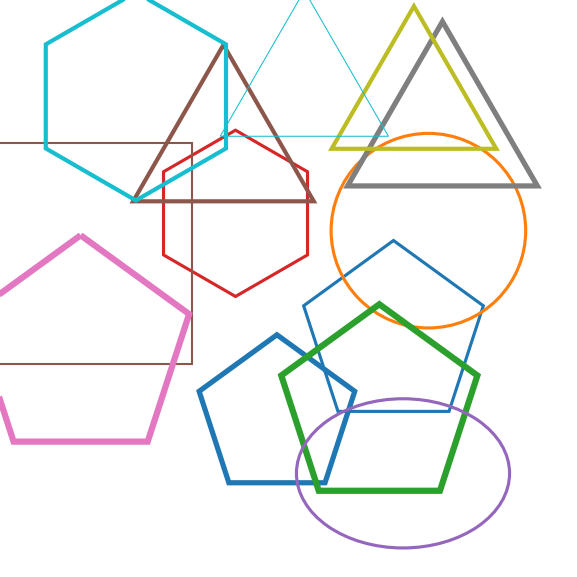[{"shape": "pentagon", "thickness": 1.5, "radius": 0.82, "center": [0.681, 0.419]}, {"shape": "pentagon", "thickness": 2.5, "radius": 0.71, "center": [0.48, 0.278]}, {"shape": "circle", "thickness": 1.5, "radius": 0.84, "center": [0.742, 0.6]}, {"shape": "pentagon", "thickness": 3, "radius": 0.89, "center": [0.657, 0.294]}, {"shape": "hexagon", "thickness": 1.5, "radius": 0.72, "center": [0.408, 0.63]}, {"shape": "oval", "thickness": 1.5, "radius": 0.92, "center": [0.698, 0.179]}, {"shape": "triangle", "thickness": 2, "radius": 0.9, "center": [0.387, 0.741]}, {"shape": "square", "thickness": 1, "radius": 0.95, "center": [0.141, 0.56]}, {"shape": "pentagon", "thickness": 3, "radius": 0.99, "center": [0.14, 0.394]}, {"shape": "triangle", "thickness": 2.5, "radius": 0.95, "center": [0.766, 0.772]}, {"shape": "triangle", "thickness": 2, "radius": 0.82, "center": [0.717, 0.824]}, {"shape": "triangle", "thickness": 0.5, "radius": 0.84, "center": [0.527, 0.847]}, {"shape": "hexagon", "thickness": 2, "radius": 0.9, "center": [0.235, 0.832]}]